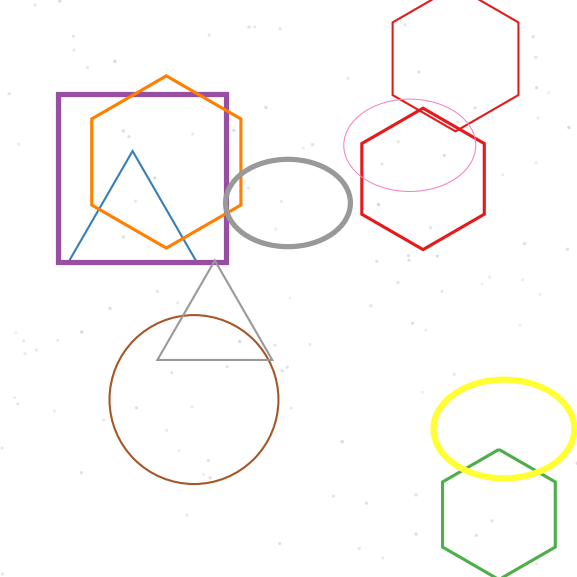[{"shape": "hexagon", "thickness": 1, "radius": 0.63, "center": [0.789, 0.897]}, {"shape": "hexagon", "thickness": 1.5, "radius": 0.61, "center": [0.733, 0.689]}, {"shape": "triangle", "thickness": 1, "radius": 0.64, "center": [0.23, 0.609]}, {"shape": "hexagon", "thickness": 1.5, "radius": 0.56, "center": [0.864, 0.108]}, {"shape": "square", "thickness": 2.5, "radius": 0.73, "center": [0.245, 0.691]}, {"shape": "hexagon", "thickness": 1.5, "radius": 0.75, "center": [0.288, 0.719]}, {"shape": "oval", "thickness": 3, "radius": 0.61, "center": [0.873, 0.256]}, {"shape": "circle", "thickness": 1, "radius": 0.73, "center": [0.336, 0.307]}, {"shape": "oval", "thickness": 0.5, "radius": 0.57, "center": [0.71, 0.748]}, {"shape": "oval", "thickness": 2.5, "radius": 0.54, "center": [0.499, 0.648]}, {"shape": "triangle", "thickness": 1, "radius": 0.57, "center": [0.372, 0.433]}]